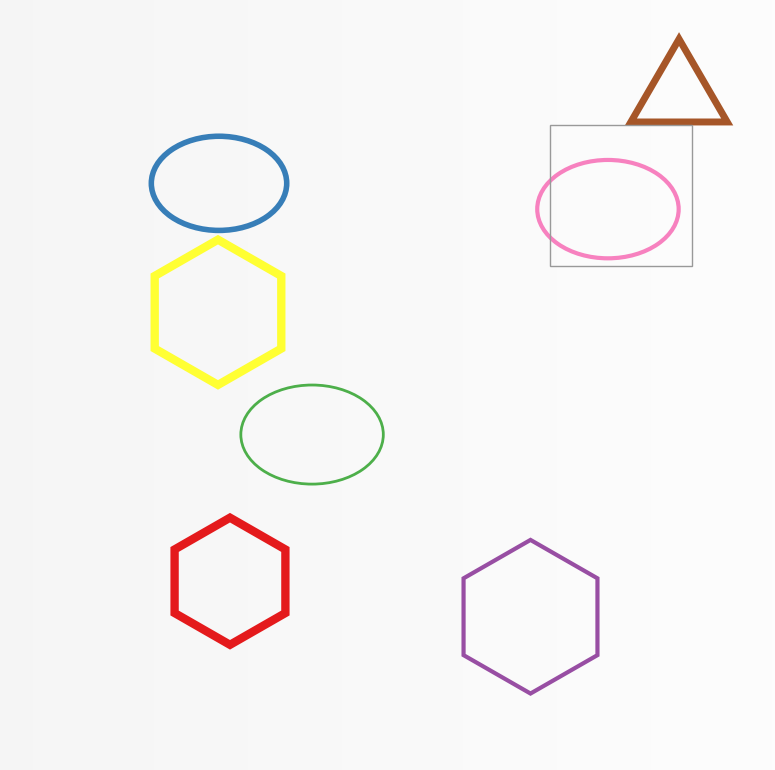[{"shape": "hexagon", "thickness": 3, "radius": 0.41, "center": [0.297, 0.245]}, {"shape": "oval", "thickness": 2, "radius": 0.44, "center": [0.283, 0.762]}, {"shape": "oval", "thickness": 1, "radius": 0.46, "center": [0.403, 0.436]}, {"shape": "hexagon", "thickness": 1.5, "radius": 0.5, "center": [0.685, 0.199]}, {"shape": "hexagon", "thickness": 3, "radius": 0.47, "center": [0.281, 0.594]}, {"shape": "triangle", "thickness": 2.5, "radius": 0.36, "center": [0.876, 0.877]}, {"shape": "oval", "thickness": 1.5, "radius": 0.46, "center": [0.784, 0.728]}, {"shape": "square", "thickness": 0.5, "radius": 0.46, "center": [0.802, 0.746]}]